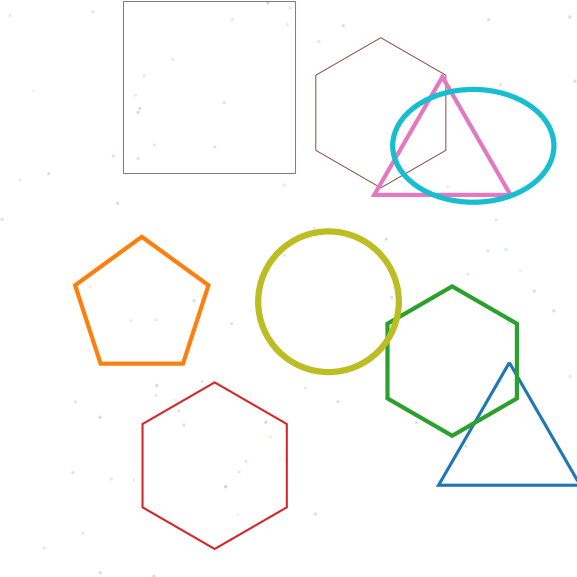[{"shape": "triangle", "thickness": 1.5, "radius": 0.71, "center": [0.882, 0.23]}, {"shape": "pentagon", "thickness": 2, "radius": 0.61, "center": [0.246, 0.468]}, {"shape": "hexagon", "thickness": 2, "radius": 0.65, "center": [0.783, 0.374]}, {"shape": "hexagon", "thickness": 1, "radius": 0.72, "center": [0.372, 0.193]}, {"shape": "hexagon", "thickness": 0.5, "radius": 0.65, "center": [0.659, 0.804]}, {"shape": "triangle", "thickness": 2, "radius": 0.68, "center": [0.766, 0.73]}, {"shape": "square", "thickness": 0.5, "radius": 0.74, "center": [0.362, 0.848]}, {"shape": "circle", "thickness": 3, "radius": 0.61, "center": [0.569, 0.477]}, {"shape": "oval", "thickness": 2.5, "radius": 0.7, "center": [0.82, 0.747]}]